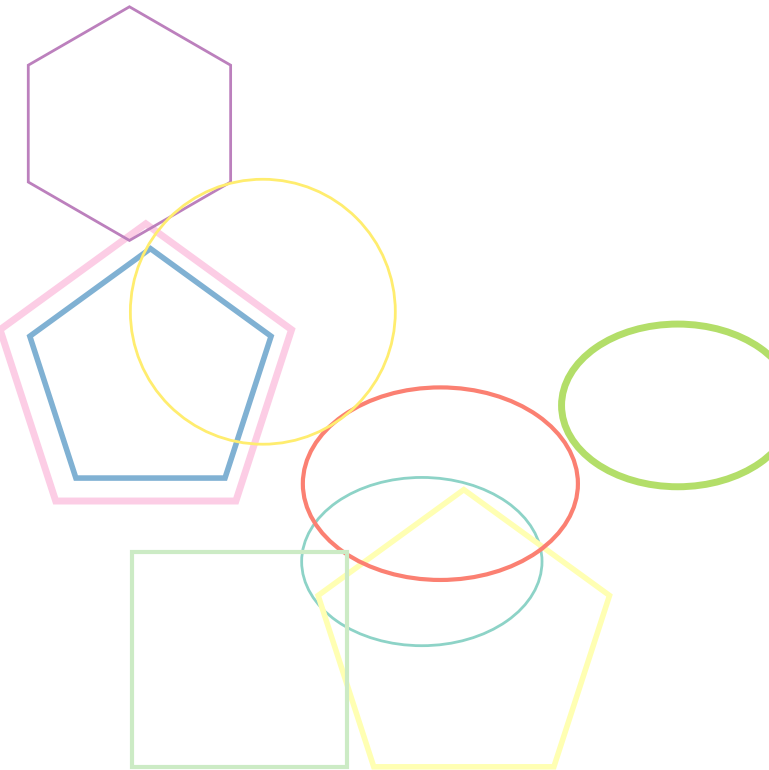[{"shape": "oval", "thickness": 1, "radius": 0.78, "center": [0.548, 0.271]}, {"shape": "pentagon", "thickness": 2, "radius": 0.99, "center": [0.602, 0.165]}, {"shape": "oval", "thickness": 1.5, "radius": 0.89, "center": [0.572, 0.372]}, {"shape": "pentagon", "thickness": 2, "radius": 0.82, "center": [0.195, 0.512]}, {"shape": "oval", "thickness": 2.5, "radius": 0.75, "center": [0.88, 0.473]}, {"shape": "pentagon", "thickness": 2.5, "radius": 1.0, "center": [0.189, 0.51]}, {"shape": "hexagon", "thickness": 1, "radius": 0.76, "center": [0.168, 0.839]}, {"shape": "square", "thickness": 1.5, "radius": 0.7, "center": [0.311, 0.143]}, {"shape": "circle", "thickness": 1, "radius": 0.86, "center": [0.341, 0.595]}]